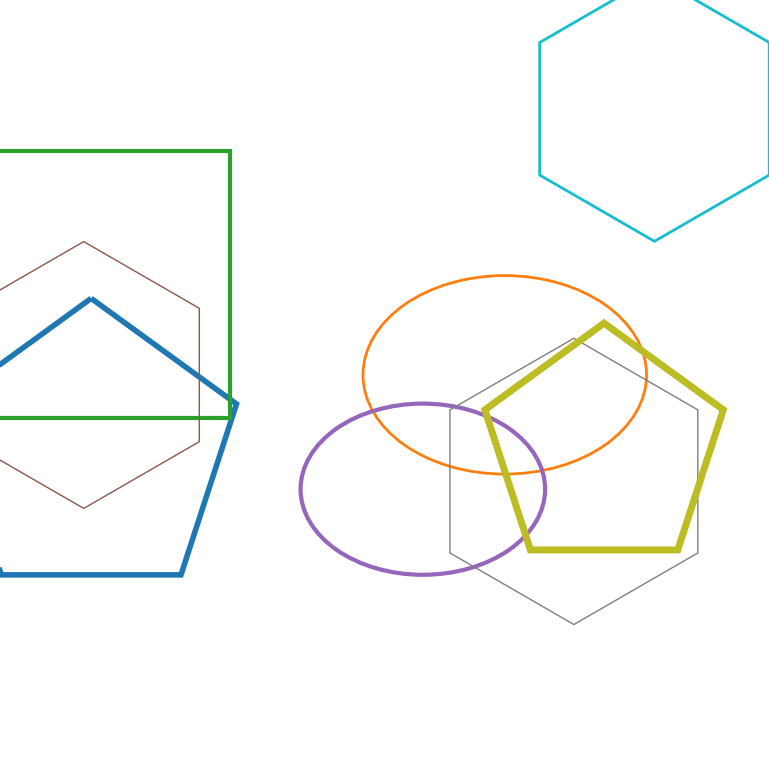[{"shape": "pentagon", "thickness": 2, "radius": 0.99, "center": [0.118, 0.414]}, {"shape": "oval", "thickness": 1, "radius": 0.92, "center": [0.656, 0.513]}, {"shape": "square", "thickness": 1.5, "radius": 0.87, "center": [0.126, 0.63]}, {"shape": "oval", "thickness": 1.5, "radius": 0.79, "center": [0.549, 0.365]}, {"shape": "hexagon", "thickness": 0.5, "radius": 0.87, "center": [0.109, 0.513]}, {"shape": "hexagon", "thickness": 0.5, "radius": 0.93, "center": [0.745, 0.375]}, {"shape": "pentagon", "thickness": 2.5, "radius": 0.81, "center": [0.785, 0.417]}, {"shape": "hexagon", "thickness": 1, "radius": 0.86, "center": [0.85, 0.859]}]